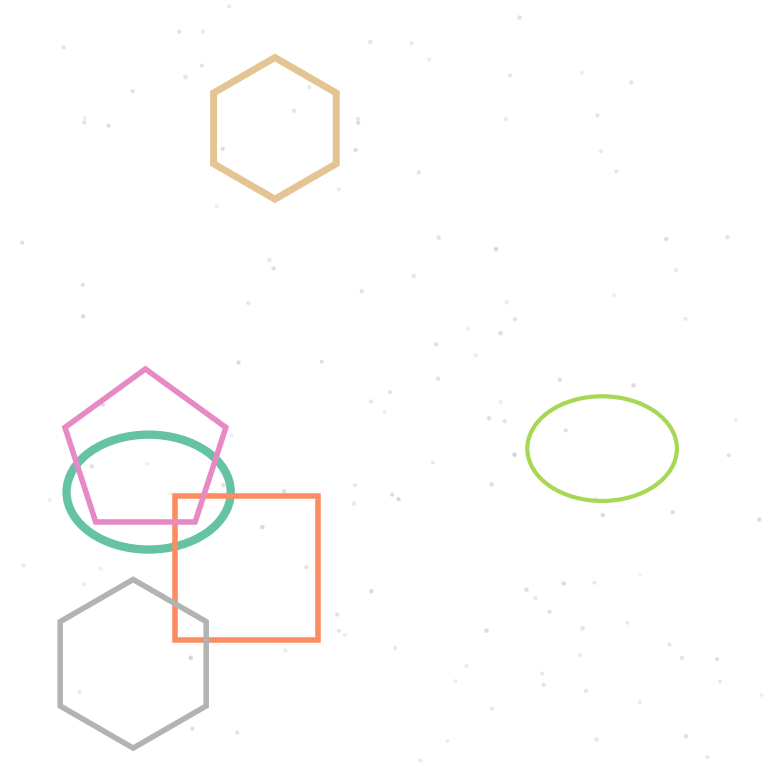[{"shape": "oval", "thickness": 3, "radius": 0.53, "center": [0.193, 0.361]}, {"shape": "square", "thickness": 2, "radius": 0.47, "center": [0.32, 0.263]}, {"shape": "pentagon", "thickness": 2, "radius": 0.55, "center": [0.189, 0.411]}, {"shape": "oval", "thickness": 1.5, "radius": 0.49, "center": [0.782, 0.417]}, {"shape": "hexagon", "thickness": 2.5, "radius": 0.46, "center": [0.357, 0.833]}, {"shape": "hexagon", "thickness": 2, "radius": 0.55, "center": [0.173, 0.138]}]